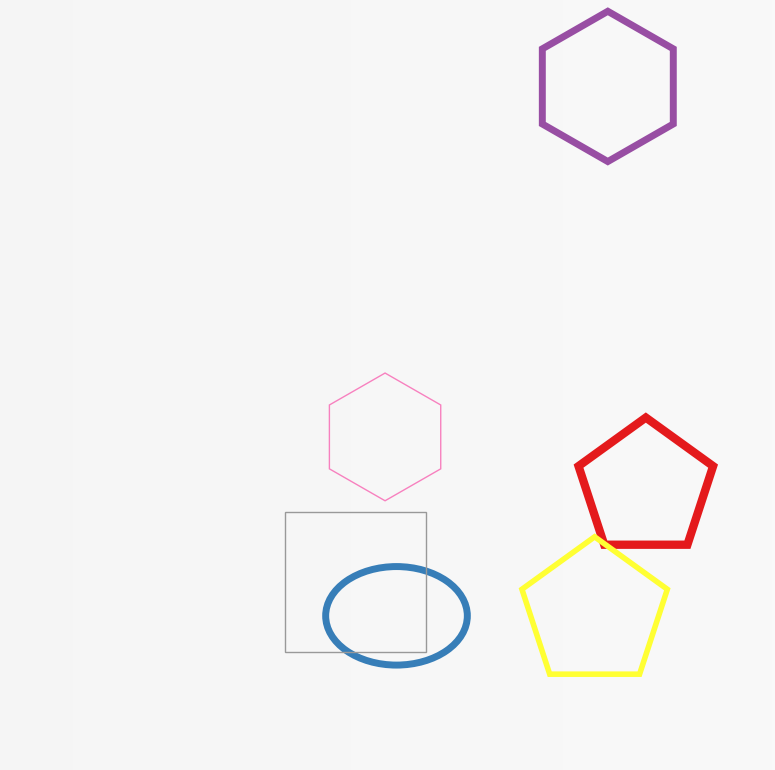[{"shape": "pentagon", "thickness": 3, "radius": 0.46, "center": [0.833, 0.366]}, {"shape": "oval", "thickness": 2.5, "radius": 0.46, "center": [0.512, 0.2]}, {"shape": "hexagon", "thickness": 2.5, "radius": 0.49, "center": [0.784, 0.888]}, {"shape": "pentagon", "thickness": 2, "radius": 0.49, "center": [0.767, 0.204]}, {"shape": "hexagon", "thickness": 0.5, "radius": 0.41, "center": [0.497, 0.433]}, {"shape": "square", "thickness": 0.5, "radius": 0.45, "center": [0.458, 0.244]}]